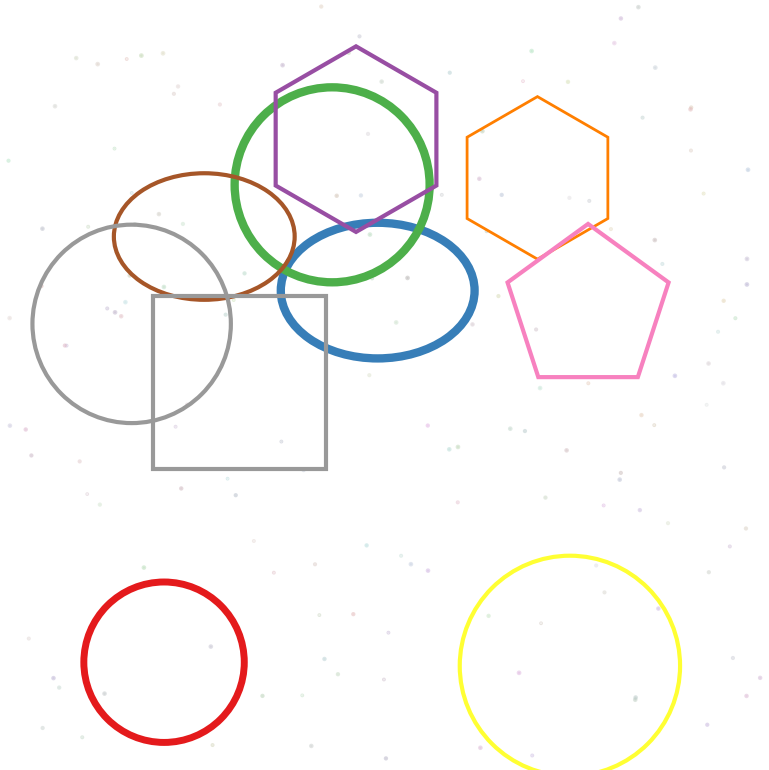[{"shape": "circle", "thickness": 2.5, "radius": 0.52, "center": [0.213, 0.14]}, {"shape": "oval", "thickness": 3, "radius": 0.63, "center": [0.491, 0.623]}, {"shape": "circle", "thickness": 3, "radius": 0.63, "center": [0.431, 0.76]}, {"shape": "hexagon", "thickness": 1.5, "radius": 0.6, "center": [0.462, 0.819]}, {"shape": "hexagon", "thickness": 1, "radius": 0.53, "center": [0.698, 0.769]}, {"shape": "circle", "thickness": 1.5, "radius": 0.72, "center": [0.74, 0.135]}, {"shape": "oval", "thickness": 1.5, "radius": 0.59, "center": [0.265, 0.693]}, {"shape": "pentagon", "thickness": 1.5, "radius": 0.55, "center": [0.764, 0.599]}, {"shape": "square", "thickness": 1.5, "radius": 0.56, "center": [0.311, 0.503]}, {"shape": "circle", "thickness": 1.5, "radius": 0.64, "center": [0.171, 0.579]}]